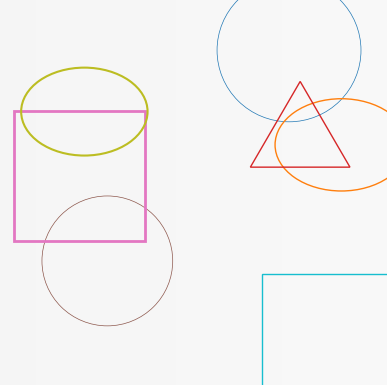[{"shape": "circle", "thickness": 0.5, "radius": 0.93, "center": [0.746, 0.869]}, {"shape": "oval", "thickness": 1, "radius": 0.86, "center": [0.881, 0.624]}, {"shape": "triangle", "thickness": 1, "radius": 0.74, "center": [0.775, 0.64]}, {"shape": "circle", "thickness": 0.5, "radius": 0.84, "center": [0.277, 0.322]}, {"shape": "square", "thickness": 2, "radius": 0.84, "center": [0.206, 0.543]}, {"shape": "oval", "thickness": 1.5, "radius": 0.82, "center": [0.218, 0.71]}, {"shape": "square", "thickness": 1, "radius": 0.91, "center": [0.859, 0.107]}]